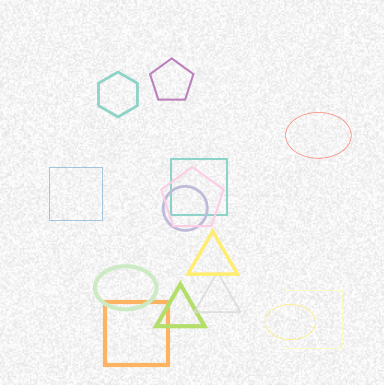[{"shape": "hexagon", "thickness": 2, "radius": 0.29, "center": [0.306, 0.755]}, {"shape": "square", "thickness": 1.5, "radius": 0.36, "center": [0.516, 0.515]}, {"shape": "square", "thickness": 0.5, "radius": 0.38, "center": [0.813, 0.171]}, {"shape": "circle", "thickness": 2, "radius": 0.29, "center": [0.481, 0.459]}, {"shape": "oval", "thickness": 0.5, "radius": 0.43, "center": [0.827, 0.648]}, {"shape": "square", "thickness": 0.5, "radius": 0.34, "center": [0.196, 0.498]}, {"shape": "square", "thickness": 3, "radius": 0.41, "center": [0.354, 0.134]}, {"shape": "triangle", "thickness": 3, "radius": 0.36, "center": [0.468, 0.189]}, {"shape": "pentagon", "thickness": 1.5, "radius": 0.42, "center": [0.5, 0.481]}, {"shape": "triangle", "thickness": 1, "radius": 0.35, "center": [0.565, 0.224]}, {"shape": "pentagon", "thickness": 1.5, "radius": 0.3, "center": [0.446, 0.789]}, {"shape": "oval", "thickness": 3, "radius": 0.4, "center": [0.327, 0.253]}, {"shape": "triangle", "thickness": 2.5, "radius": 0.37, "center": [0.553, 0.325]}, {"shape": "oval", "thickness": 0.5, "radius": 0.33, "center": [0.754, 0.163]}]